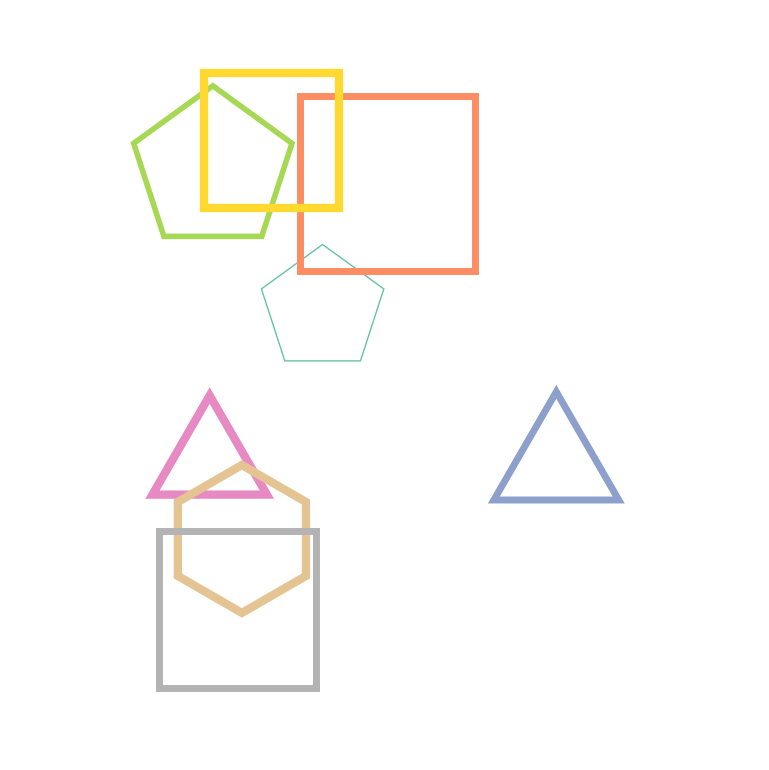[{"shape": "pentagon", "thickness": 0.5, "radius": 0.42, "center": [0.419, 0.599]}, {"shape": "square", "thickness": 2.5, "radius": 0.57, "center": [0.504, 0.762]}, {"shape": "triangle", "thickness": 2.5, "radius": 0.47, "center": [0.722, 0.397]}, {"shape": "triangle", "thickness": 3, "radius": 0.43, "center": [0.272, 0.401]}, {"shape": "pentagon", "thickness": 2, "radius": 0.54, "center": [0.276, 0.78]}, {"shape": "square", "thickness": 3, "radius": 0.44, "center": [0.352, 0.817]}, {"shape": "hexagon", "thickness": 3, "radius": 0.48, "center": [0.314, 0.3]}, {"shape": "square", "thickness": 2.5, "radius": 0.51, "center": [0.309, 0.209]}]